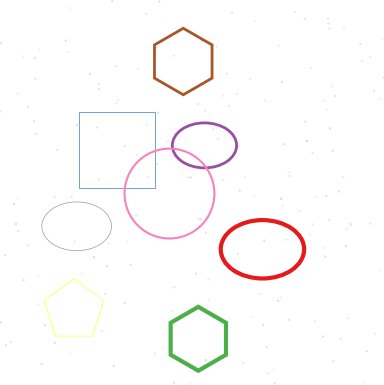[{"shape": "oval", "thickness": 3, "radius": 0.54, "center": [0.682, 0.353]}, {"shape": "square", "thickness": 0.5, "radius": 0.5, "center": [0.305, 0.611]}, {"shape": "hexagon", "thickness": 3, "radius": 0.41, "center": [0.515, 0.12]}, {"shape": "oval", "thickness": 2, "radius": 0.42, "center": [0.531, 0.622]}, {"shape": "pentagon", "thickness": 0.5, "radius": 0.41, "center": [0.192, 0.193]}, {"shape": "hexagon", "thickness": 2, "radius": 0.43, "center": [0.476, 0.84]}, {"shape": "circle", "thickness": 1.5, "radius": 0.58, "center": [0.44, 0.497]}, {"shape": "oval", "thickness": 0.5, "radius": 0.45, "center": [0.199, 0.412]}]